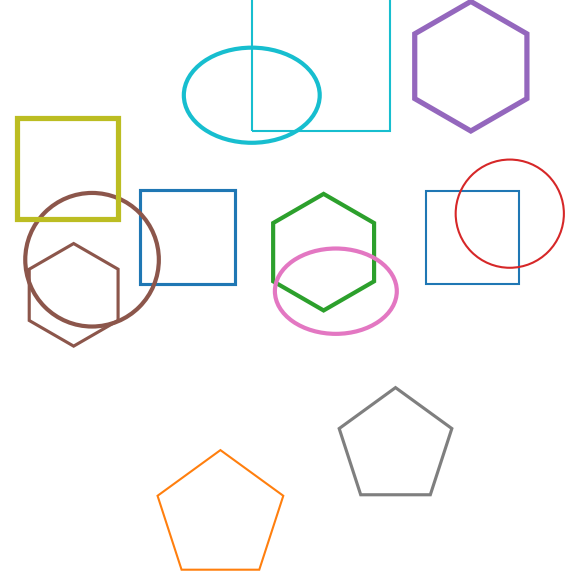[{"shape": "square", "thickness": 1, "radius": 0.4, "center": [0.818, 0.588]}, {"shape": "square", "thickness": 1.5, "radius": 0.41, "center": [0.324, 0.589]}, {"shape": "pentagon", "thickness": 1, "radius": 0.57, "center": [0.382, 0.105]}, {"shape": "hexagon", "thickness": 2, "radius": 0.5, "center": [0.56, 0.562]}, {"shape": "circle", "thickness": 1, "radius": 0.47, "center": [0.883, 0.629]}, {"shape": "hexagon", "thickness": 2.5, "radius": 0.56, "center": [0.815, 0.884]}, {"shape": "hexagon", "thickness": 1.5, "radius": 0.44, "center": [0.128, 0.489]}, {"shape": "circle", "thickness": 2, "radius": 0.58, "center": [0.159, 0.549]}, {"shape": "oval", "thickness": 2, "radius": 0.53, "center": [0.582, 0.495]}, {"shape": "pentagon", "thickness": 1.5, "radius": 0.51, "center": [0.685, 0.225]}, {"shape": "square", "thickness": 2.5, "radius": 0.44, "center": [0.116, 0.707]}, {"shape": "oval", "thickness": 2, "radius": 0.59, "center": [0.436, 0.834]}, {"shape": "square", "thickness": 1, "radius": 0.6, "center": [0.557, 0.891]}]